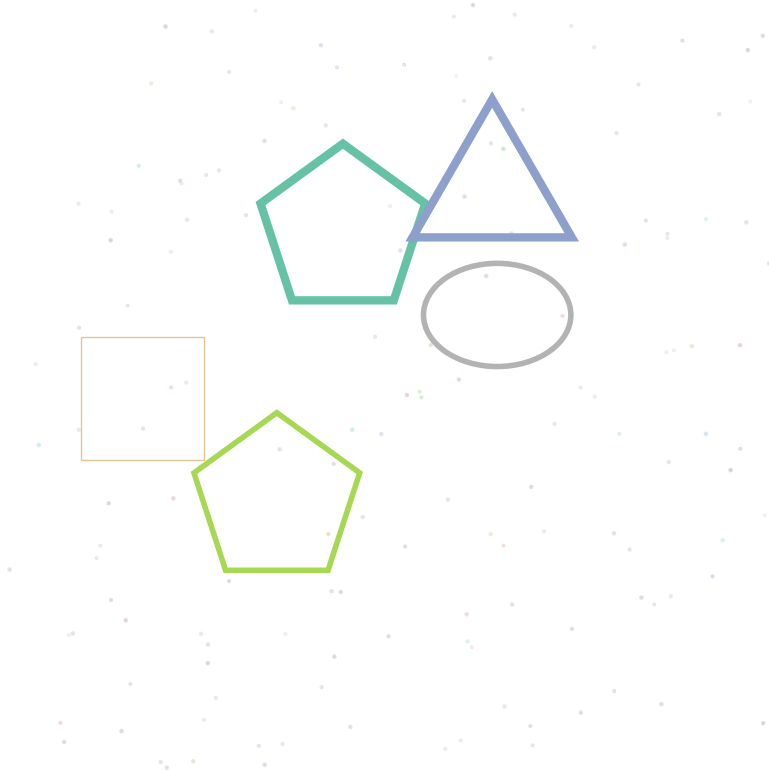[{"shape": "pentagon", "thickness": 3, "radius": 0.56, "center": [0.445, 0.701]}, {"shape": "triangle", "thickness": 3, "radius": 0.6, "center": [0.639, 0.751]}, {"shape": "pentagon", "thickness": 2, "radius": 0.57, "center": [0.36, 0.351]}, {"shape": "square", "thickness": 0.5, "radius": 0.4, "center": [0.185, 0.482]}, {"shape": "oval", "thickness": 2, "radius": 0.48, "center": [0.646, 0.591]}]